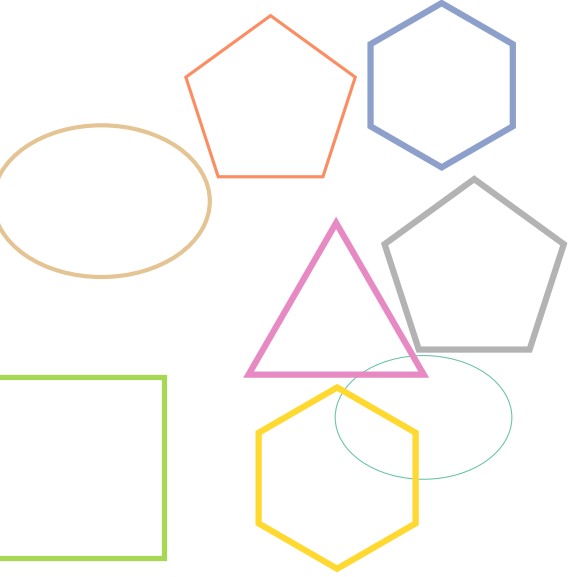[{"shape": "oval", "thickness": 0.5, "radius": 0.76, "center": [0.733, 0.276]}, {"shape": "pentagon", "thickness": 1.5, "radius": 0.77, "center": [0.469, 0.818]}, {"shape": "hexagon", "thickness": 3, "radius": 0.71, "center": [0.765, 0.852]}, {"shape": "triangle", "thickness": 3, "radius": 0.88, "center": [0.582, 0.438]}, {"shape": "square", "thickness": 2.5, "radius": 0.78, "center": [0.127, 0.189]}, {"shape": "hexagon", "thickness": 3, "radius": 0.78, "center": [0.584, 0.171]}, {"shape": "oval", "thickness": 2, "radius": 0.94, "center": [0.176, 0.651]}, {"shape": "pentagon", "thickness": 3, "radius": 0.82, "center": [0.821, 0.526]}]